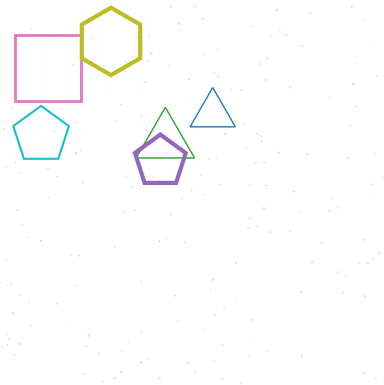[{"shape": "triangle", "thickness": 1, "radius": 0.34, "center": [0.552, 0.705]}, {"shape": "triangle", "thickness": 1, "radius": 0.44, "center": [0.43, 0.633]}, {"shape": "pentagon", "thickness": 3, "radius": 0.35, "center": [0.416, 0.581]}, {"shape": "square", "thickness": 2, "radius": 0.43, "center": [0.125, 0.823]}, {"shape": "hexagon", "thickness": 3, "radius": 0.44, "center": [0.288, 0.893]}, {"shape": "pentagon", "thickness": 1.5, "radius": 0.38, "center": [0.107, 0.649]}]